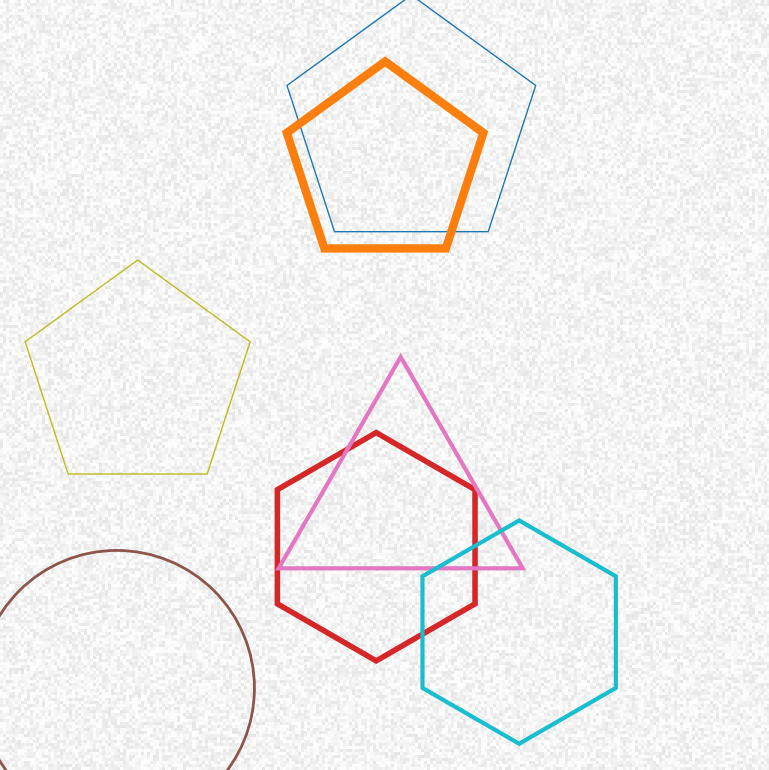[{"shape": "pentagon", "thickness": 0.5, "radius": 0.85, "center": [0.534, 0.837]}, {"shape": "pentagon", "thickness": 3, "radius": 0.67, "center": [0.5, 0.786]}, {"shape": "hexagon", "thickness": 2, "radius": 0.74, "center": [0.489, 0.29]}, {"shape": "circle", "thickness": 1, "radius": 0.89, "center": [0.152, 0.106]}, {"shape": "triangle", "thickness": 1.5, "radius": 0.92, "center": [0.52, 0.353]}, {"shape": "pentagon", "thickness": 0.5, "radius": 0.77, "center": [0.179, 0.509]}, {"shape": "hexagon", "thickness": 1.5, "radius": 0.72, "center": [0.674, 0.179]}]